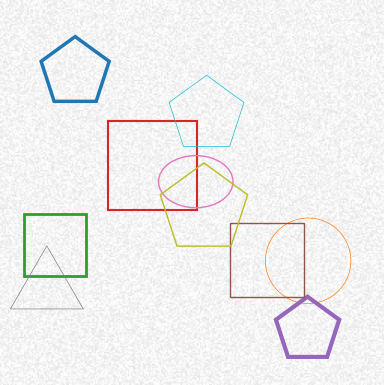[{"shape": "pentagon", "thickness": 2.5, "radius": 0.46, "center": [0.195, 0.812]}, {"shape": "circle", "thickness": 0.5, "radius": 0.55, "center": [0.8, 0.323]}, {"shape": "square", "thickness": 2, "radius": 0.4, "center": [0.142, 0.363]}, {"shape": "square", "thickness": 1.5, "radius": 0.58, "center": [0.395, 0.57]}, {"shape": "pentagon", "thickness": 3, "radius": 0.43, "center": [0.799, 0.143]}, {"shape": "square", "thickness": 1, "radius": 0.49, "center": [0.693, 0.325]}, {"shape": "oval", "thickness": 1, "radius": 0.48, "center": [0.508, 0.528]}, {"shape": "triangle", "thickness": 0.5, "radius": 0.55, "center": [0.122, 0.252]}, {"shape": "pentagon", "thickness": 1, "radius": 0.6, "center": [0.53, 0.457]}, {"shape": "pentagon", "thickness": 0.5, "radius": 0.51, "center": [0.536, 0.702]}]